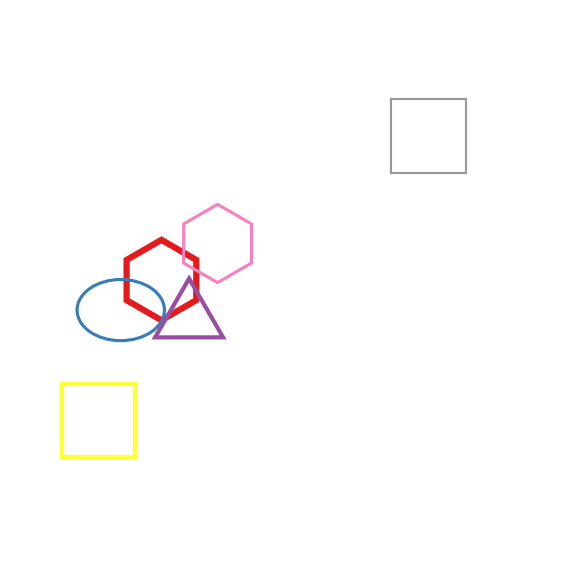[{"shape": "hexagon", "thickness": 3, "radius": 0.35, "center": [0.28, 0.514]}, {"shape": "oval", "thickness": 1.5, "radius": 0.38, "center": [0.209, 0.462]}, {"shape": "triangle", "thickness": 2, "radius": 0.34, "center": [0.327, 0.449]}, {"shape": "square", "thickness": 2, "radius": 0.32, "center": [0.17, 0.27]}, {"shape": "hexagon", "thickness": 1.5, "radius": 0.34, "center": [0.377, 0.578]}, {"shape": "square", "thickness": 1, "radius": 0.32, "center": [0.742, 0.763]}]